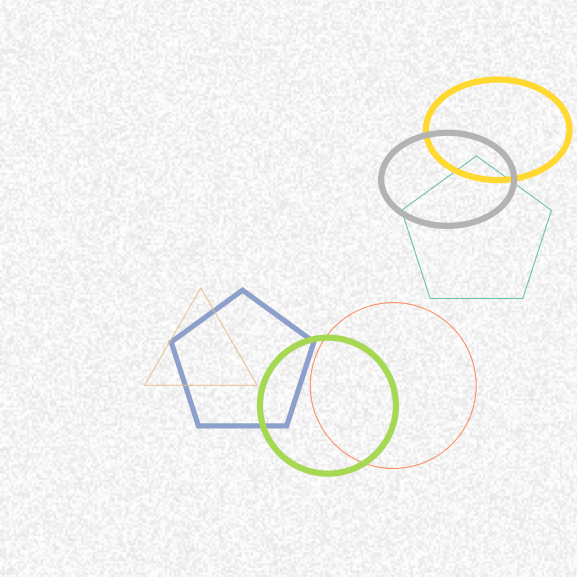[{"shape": "pentagon", "thickness": 0.5, "radius": 0.68, "center": [0.825, 0.593]}, {"shape": "circle", "thickness": 0.5, "radius": 0.72, "center": [0.681, 0.332]}, {"shape": "pentagon", "thickness": 2.5, "radius": 0.65, "center": [0.42, 0.367]}, {"shape": "circle", "thickness": 3, "radius": 0.59, "center": [0.568, 0.297]}, {"shape": "oval", "thickness": 3, "radius": 0.62, "center": [0.862, 0.774]}, {"shape": "triangle", "thickness": 0.5, "radius": 0.56, "center": [0.348, 0.388]}, {"shape": "oval", "thickness": 3, "radius": 0.58, "center": [0.775, 0.689]}]